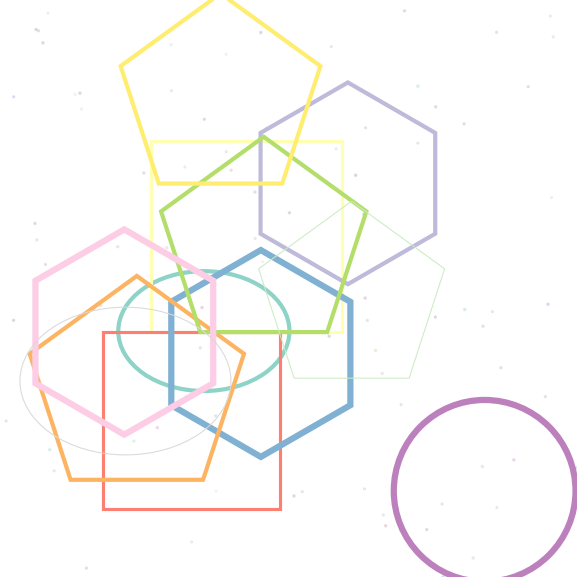[{"shape": "oval", "thickness": 2, "radius": 0.74, "center": [0.353, 0.426]}, {"shape": "square", "thickness": 1.5, "radius": 0.83, "center": [0.426, 0.59]}, {"shape": "hexagon", "thickness": 2, "radius": 0.87, "center": [0.602, 0.682]}, {"shape": "square", "thickness": 1.5, "radius": 0.77, "center": [0.331, 0.272]}, {"shape": "hexagon", "thickness": 3, "radius": 0.9, "center": [0.452, 0.387]}, {"shape": "pentagon", "thickness": 2, "radius": 0.98, "center": [0.237, 0.326]}, {"shape": "pentagon", "thickness": 2, "radius": 0.93, "center": [0.457, 0.575]}, {"shape": "hexagon", "thickness": 3, "radius": 0.89, "center": [0.215, 0.424]}, {"shape": "oval", "thickness": 0.5, "radius": 0.91, "center": [0.217, 0.339]}, {"shape": "circle", "thickness": 3, "radius": 0.79, "center": [0.839, 0.149]}, {"shape": "pentagon", "thickness": 0.5, "radius": 0.85, "center": [0.609, 0.481]}, {"shape": "pentagon", "thickness": 2, "radius": 0.91, "center": [0.382, 0.828]}]